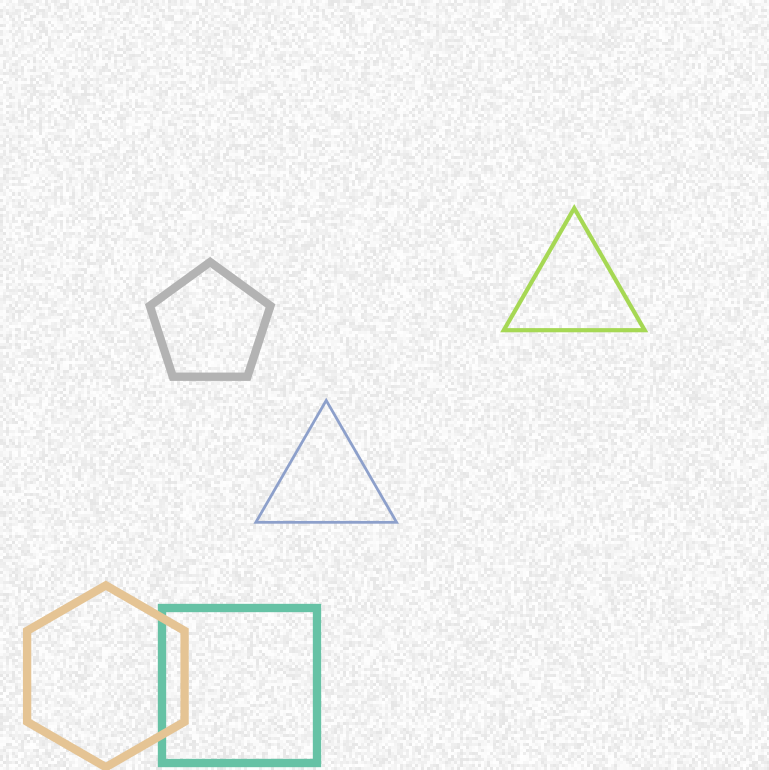[{"shape": "square", "thickness": 3, "radius": 0.5, "center": [0.311, 0.109]}, {"shape": "triangle", "thickness": 1, "radius": 0.53, "center": [0.424, 0.374]}, {"shape": "triangle", "thickness": 1.5, "radius": 0.53, "center": [0.746, 0.624]}, {"shape": "hexagon", "thickness": 3, "radius": 0.59, "center": [0.137, 0.122]}, {"shape": "pentagon", "thickness": 3, "radius": 0.41, "center": [0.273, 0.577]}]